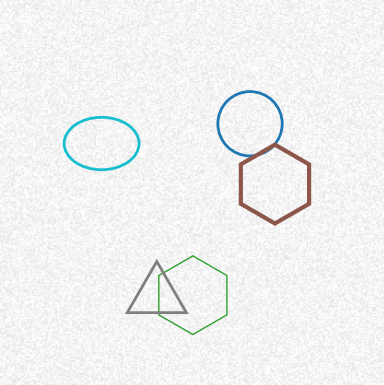[{"shape": "circle", "thickness": 2, "radius": 0.42, "center": [0.649, 0.679]}, {"shape": "hexagon", "thickness": 1, "radius": 0.51, "center": [0.501, 0.233]}, {"shape": "hexagon", "thickness": 3, "radius": 0.51, "center": [0.714, 0.522]}, {"shape": "triangle", "thickness": 2, "radius": 0.44, "center": [0.407, 0.232]}, {"shape": "oval", "thickness": 2, "radius": 0.49, "center": [0.264, 0.627]}]